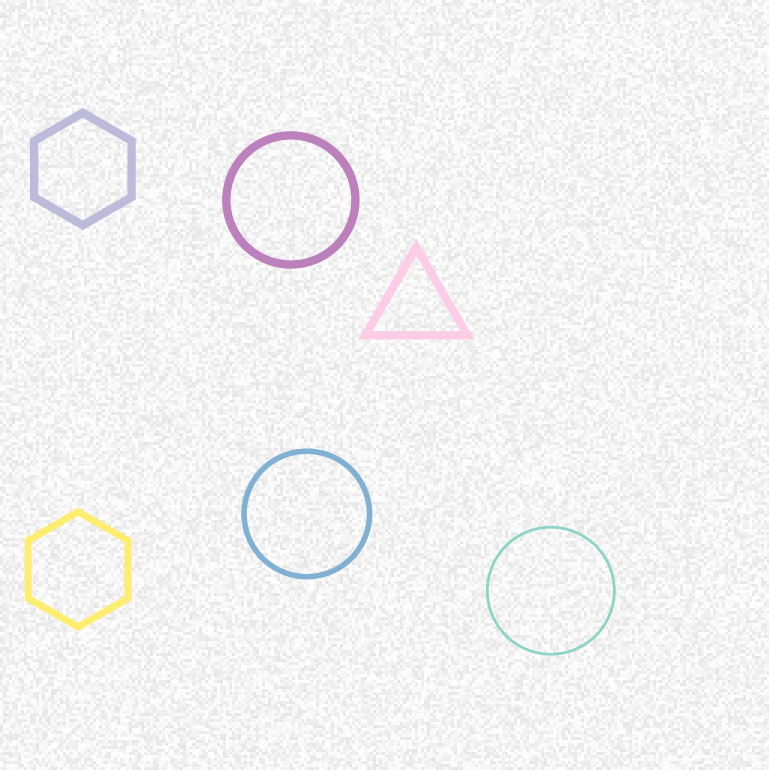[{"shape": "circle", "thickness": 1, "radius": 0.41, "center": [0.715, 0.233]}, {"shape": "hexagon", "thickness": 3, "radius": 0.37, "center": [0.108, 0.78]}, {"shape": "circle", "thickness": 2, "radius": 0.41, "center": [0.398, 0.333]}, {"shape": "triangle", "thickness": 3, "radius": 0.38, "center": [0.541, 0.603]}, {"shape": "circle", "thickness": 3, "radius": 0.42, "center": [0.378, 0.74]}, {"shape": "hexagon", "thickness": 2.5, "radius": 0.37, "center": [0.101, 0.261]}]